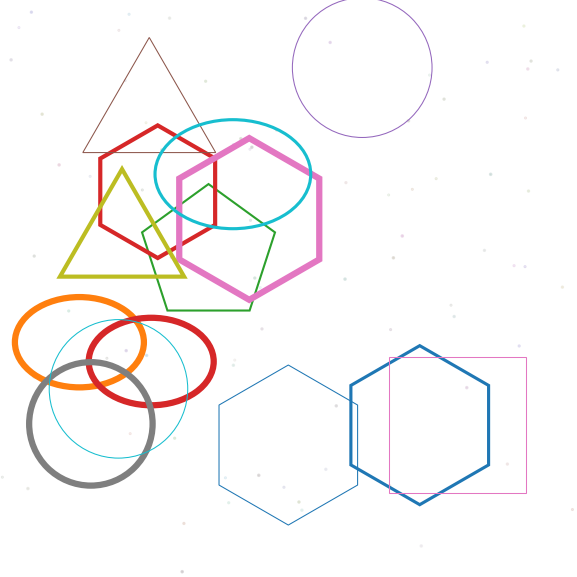[{"shape": "hexagon", "thickness": 1.5, "radius": 0.69, "center": [0.727, 0.263]}, {"shape": "hexagon", "thickness": 0.5, "radius": 0.69, "center": [0.499, 0.228]}, {"shape": "oval", "thickness": 3, "radius": 0.56, "center": [0.137, 0.407]}, {"shape": "pentagon", "thickness": 1, "radius": 0.61, "center": [0.361, 0.559]}, {"shape": "oval", "thickness": 3, "radius": 0.54, "center": [0.262, 0.373]}, {"shape": "hexagon", "thickness": 2, "radius": 0.57, "center": [0.273, 0.667]}, {"shape": "circle", "thickness": 0.5, "radius": 0.6, "center": [0.627, 0.882]}, {"shape": "triangle", "thickness": 0.5, "radius": 0.66, "center": [0.258, 0.801]}, {"shape": "square", "thickness": 0.5, "radius": 0.59, "center": [0.792, 0.263]}, {"shape": "hexagon", "thickness": 3, "radius": 0.7, "center": [0.432, 0.62]}, {"shape": "circle", "thickness": 3, "radius": 0.53, "center": [0.157, 0.265]}, {"shape": "triangle", "thickness": 2, "radius": 0.62, "center": [0.211, 0.582]}, {"shape": "oval", "thickness": 1.5, "radius": 0.67, "center": [0.403, 0.698]}, {"shape": "circle", "thickness": 0.5, "radius": 0.6, "center": [0.205, 0.326]}]